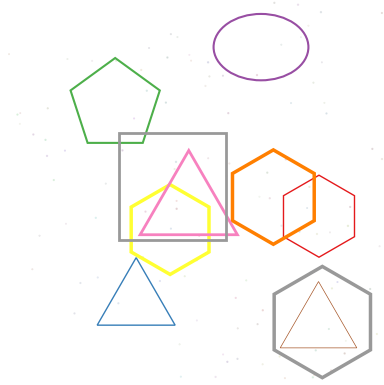[{"shape": "hexagon", "thickness": 1, "radius": 0.53, "center": [0.829, 0.438]}, {"shape": "triangle", "thickness": 1, "radius": 0.58, "center": [0.354, 0.214]}, {"shape": "pentagon", "thickness": 1.5, "radius": 0.61, "center": [0.299, 0.727]}, {"shape": "oval", "thickness": 1.5, "radius": 0.62, "center": [0.678, 0.878]}, {"shape": "hexagon", "thickness": 2.5, "radius": 0.61, "center": [0.71, 0.488]}, {"shape": "hexagon", "thickness": 2.5, "radius": 0.58, "center": [0.442, 0.404]}, {"shape": "triangle", "thickness": 0.5, "radius": 0.57, "center": [0.827, 0.154]}, {"shape": "triangle", "thickness": 2, "radius": 0.73, "center": [0.49, 0.463]}, {"shape": "square", "thickness": 2, "radius": 0.7, "center": [0.449, 0.516]}, {"shape": "hexagon", "thickness": 2.5, "radius": 0.72, "center": [0.837, 0.163]}]